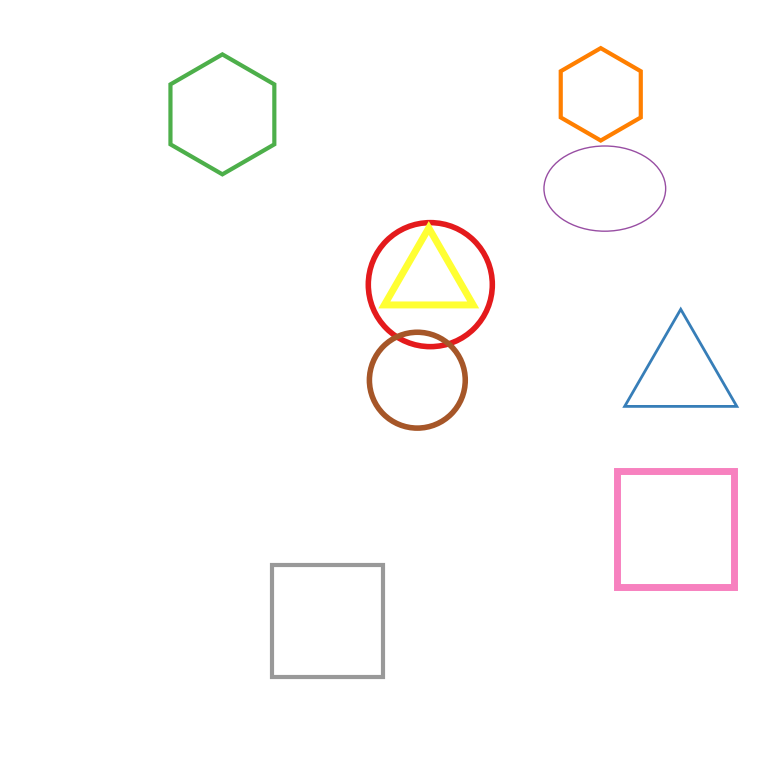[{"shape": "circle", "thickness": 2, "radius": 0.4, "center": [0.559, 0.63]}, {"shape": "triangle", "thickness": 1, "radius": 0.42, "center": [0.884, 0.514]}, {"shape": "hexagon", "thickness": 1.5, "radius": 0.39, "center": [0.289, 0.851]}, {"shape": "oval", "thickness": 0.5, "radius": 0.4, "center": [0.785, 0.755]}, {"shape": "hexagon", "thickness": 1.5, "radius": 0.3, "center": [0.78, 0.877]}, {"shape": "triangle", "thickness": 2.5, "radius": 0.33, "center": [0.557, 0.637]}, {"shape": "circle", "thickness": 2, "radius": 0.31, "center": [0.542, 0.506]}, {"shape": "square", "thickness": 2.5, "radius": 0.38, "center": [0.878, 0.313]}, {"shape": "square", "thickness": 1.5, "radius": 0.36, "center": [0.425, 0.193]}]